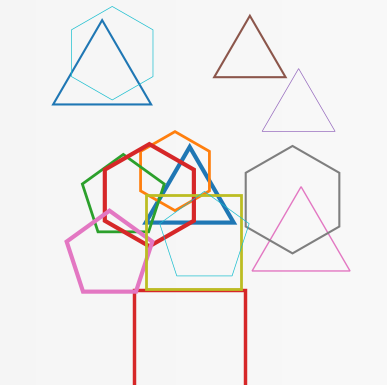[{"shape": "triangle", "thickness": 1.5, "radius": 0.73, "center": [0.264, 0.802]}, {"shape": "triangle", "thickness": 3, "radius": 0.65, "center": [0.49, 0.487]}, {"shape": "hexagon", "thickness": 2, "radius": 0.51, "center": [0.452, 0.556]}, {"shape": "pentagon", "thickness": 2, "radius": 0.56, "center": [0.318, 0.488]}, {"shape": "square", "thickness": 2.5, "radius": 0.71, "center": [0.49, 0.105]}, {"shape": "hexagon", "thickness": 3, "radius": 0.66, "center": [0.385, 0.493]}, {"shape": "triangle", "thickness": 0.5, "radius": 0.54, "center": [0.771, 0.713]}, {"shape": "triangle", "thickness": 1.5, "radius": 0.53, "center": [0.645, 0.853]}, {"shape": "pentagon", "thickness": 3, "radius": 0.58, "center": [0.283, 0.337]}, {"shape": "triangle", "thickness": 1, "radius": 0.73, "center": [0.777, 0.369]}, {"shape": "hexagon", "thickness": 1.5, "radius": 0.7, "center": [0.755, 0.481]}, {"shape": "square", "thickness": 2, "radius": 0.61, "center": [0.498, 0.371]}, {"shape": "pentagon", "thickness": 0.5, "radius": 0.61, "center": [0.528, 0.382]}, {"shape": "hexagon", "thickness": 0.5, "radius": 0.61, "center": [0.29, 0.862]}]